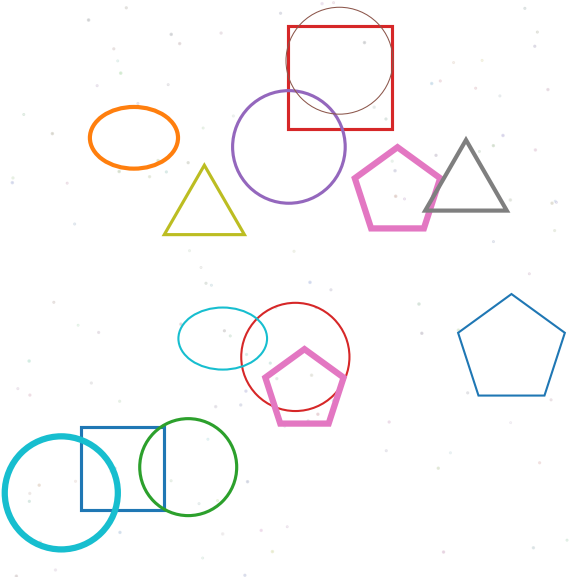[{"shape": "pentagon", "thickness": 1, "radius": 0.49, "center": [0.886, 0.393]}, {"shape": "square", "thickness": 1.5, "radius": 0.36, "center": [0.212, 0.188]}, {"shape": "oval", "thickness": 2, "radius": 0.38, "center": [0.232, 0.761]}, {"shape": "circle", "thickness": 1.5, "radius": 0.42, "center": [0.326, 0.19]}, {"shape": "square", "thickness": 1.5, "radius": 0.45, "center": [0.588, 0.865]}, {"shape": "circle", "thickness": 1, "radius": 0.47, "center": [0.511, 0.381]}, {"shape": "circle", "thickness": 1.5, "radius": 0.49, "center": [0.5, 0.745]}, {"shape": "circle", "thickness": 0.5, "radius": 0.46, "center": [0.588, 0.894]}, {"shape": "pentagon", "thickness": 3, "radius": 0.39, "center": [0.688, 0.666]}, {"shape": "pentagon", "thickness": 3, "radius": 0.36, "center": [0.527, 0.323]}, {"shape": "triangle", "thickness": 2, "radius": 0.41, "center": [0.807, 0.675]}, {"shape": "triangle", "thickness": 1.5, "radius": 0.4, "center": [0.354, 0.633]}, {"shape": "oval", "thickness": 1, "radius": 0.38, "center": [0.386, 0.413]}, {"shape": "circle", "thickness": 3, "radius": 0.49, "center": [0.106, 0.146]}]